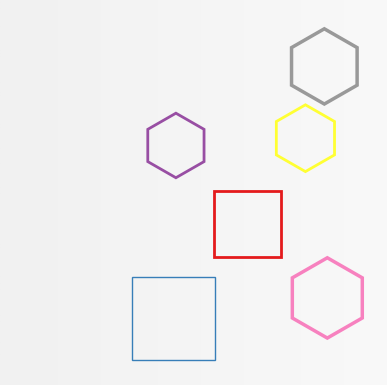[{"shape": "square", "thickness": 2, "radius": 0.43, "center": [0.638, 0.418]}, {"shape": "square", "thickness": 1, "radius": 0.54, "center": [0.448, 0.173]}, {"shape": "hexagon", "thickness": 2, "radius": 0.42, "center": [0.454, 0.622]}, {"shape": "hexagon", "thickness": 2, "radius": 0.43, "center": [0.788, 0.641]}, {"shape": "hexagon", "thickness": 2.5, "radius": 0.52, "center": [0.845, 0.226]}, {"shape": "hexagon", "thickness": 2.5, "radius": 0.49, "center": [0.837, 0.828]}]